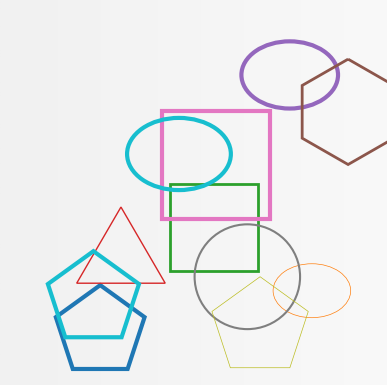[{"shape": "pentagon", "thickness": 3, "radius": 0.6, "center": [0.259, 0.139]}, {"shape": "oval", "thickness": 0.5, "radius": 0.5, "center": [0.805, 0.245]}, {"shape": "square", "thickness": 2, "radius": 0.56, "center": [0.552, 0.409]}, {"shape": "triangle", "thickness": 1, "radius": 0.66, "center": [0.312, 0.33]}, {"shape": "oval", "thickness": 3, "radius": 0.62, "center": [0.748, 0.805]}, {"shape": "hexagon", "thickness": 2, "radius": 0.68, "center": [0.898, 0.71]}, {"shape": "square", "thickness": 3, "radius": 0.7, "center": [0.557, 0.571]}, {"shape": "circle", "thickness": 1.5, "radius": 0.68, "center": [0.638, 0.281]}, {"shape": "pentagon", "thickness": 0.5, "radius": 0.65, "center": [0.671, 0.151]}, {"shape": "oval", "thickness": 3, "radius": 0.67, "center": [0.462, 0.6]}, {"shape": "pentagon", "thickness": 3, "radius": 0.62, "center": [0.241, 0.224]}]